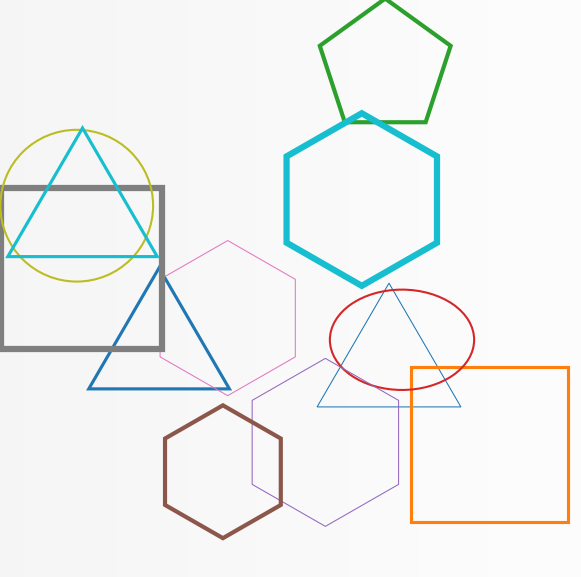[{"shape": "triangle", "thickness": 0.5, "radius": 0.71, "center": [0.669, 0.366]}, {"shape": "triangle", "thickness": 1.5, "radius": 0.7, "center": [0.274, 0.396]}, {"shape": "square", "thickness": 1.5, "radius": 0.67, "center": [0.842, 0.229]}, {"shape": "pentagon", "thickness": 2, "radius": 0.59, "center": [0.663, 0.883]}, {"shape": "oval", "thickness": 1, "radius": 0.62, "center": [0.692, 0.411]}, {"shape": "hexagon", "thickness": 0.5, "radius": 0.73, "center": [0.56, 0.233]}, {"shape": "hexagon", "thickness": 2, "radius": 0.58, "center": [0.384, 0.182]}, {"shape": "hexagon", "thickness": 0.5, "radius": 0.67, "center": [0.392, 0.448]}, {"shape": "square", "thickness": 3, "radius": 0.69, "center": [0.14, 0.534]}, {"shape": "circle", "thickness": 1, "radius": 0.66, "center": [0.132, 0.643]}, {"shape": "triangle", "thickness": 1.5, "radius": 0.74, "center": [0.142, 0.629]}, {"shape": "hexagon", "thickness": 3, "radius": 0.75, "center": [0.622, 0.654]}]